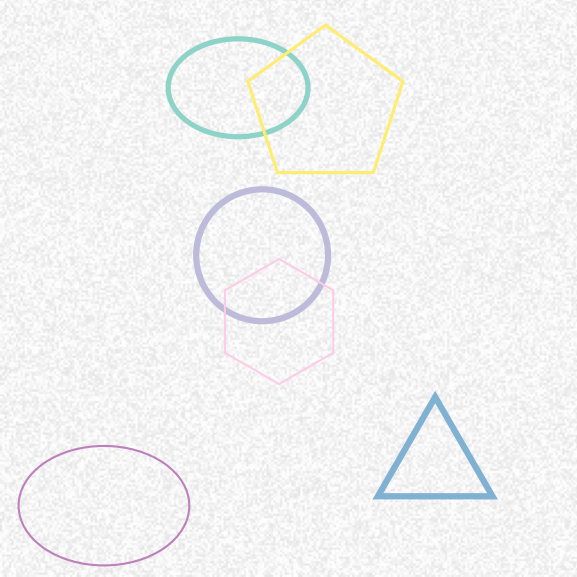[{"shape": "oval", "thickness": 2.5, "radius": 0.61, "center": [0.412, 0.847]}, {"shape": "circle", "thickness": 3, "radius": 0.57, "center": [0.454, 0.557]}, {"shape": "triangle", "thickness": 3, "radius": 0.57, "center": [0.754, 0.197]}, {"shape": "hexagon", "thickness": 1, "radius": 0.54, "center": [0.483, 0.442]}, {"shape": "oval", "thickness": 1, "radius": 0.74, "center": [0.18, 0.124]}, {"shape": "pentagon", "thickness": 1.5, "radius": 0.71, "center": [0.563, 0.814]}]